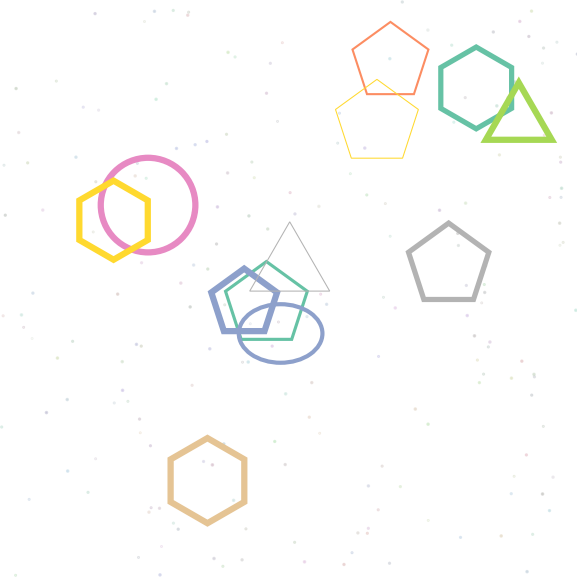[{"shape": "pentagon", "thickness": 1.5, "radius": 0.37, "center": [0.461, 0.472]}, {"shape": "hexagon", "thickness": 2.5, "radius": 0.35, "center": [0.825, 0.847]}, {"shape": "pentagon", "thickness": 1, "radius": 0.35, "center": [0.676, 0.892]}, {"shape": "pentagon", "thickness": 3, "radius": 0.3, "center": [0.423, 0.474]}, {"shape": "oval", "thickness": 2, "radius": 0.36, "center": [0.486, 0.422]}, {"shape": "circle", "thickness": 3, "radius": 0.41, "center": [0.256, 0.644]}, {"shape": "triangle", "thickness": 3, "radius": 0.33, "center": [0.898, 0.79]}, {"shape": "hexagon", "thickness": 3, "radius": 0.34, "center": [0.197, 0.618]}, {"shape": "pentagon", "thickness": 0.5, "radius": 0.38, "center": [0.653, 0.786]}, {"shape": "hexagon", "thickness": 3, "radius": 0.37, "center": [0.359, 0.167]}, {"shape": "pentagon", "thickness": 2.5, "radius": 0.37, "center": [0.777, 0.54]}, {"shape": "triangle", "thickness": 0.5, "radius": 0.4, "center": [0.502, 0.535]}]